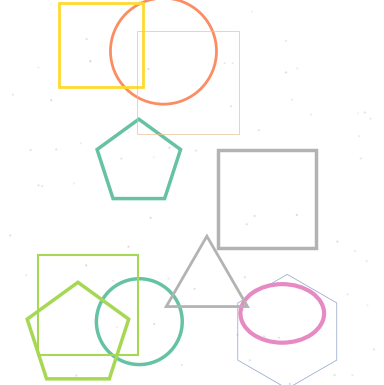[{"shape": "circle", "thickness": 2.5, "radius": 0.56, "center": [0.362, 0.165]}, {"shape": "pentagon", "thickness": 2.5, "radius": 0.57, "center": [0.361, 0.576]}, {"shape": "circle", "thickness": 2, "radius": 0.69, "center": [0.425, 0.867]}, {"shape": "hexagon", "thickness": 0.5, "radius": 0.74, "center": [0.746, 0.139]}, {"shape": "oval", "thickness": 3, "radius": 0.54, "center": [0.733, 0.186]}, {"shape": "pentagon", "thickness": 2.5, "radius": 0.69, "center": [0.202, 0.128]}, {"shape": "square", "thickness": 1.5, "radius": 0.65, "center": [0.229, 0.208]}, {"shape": "square", "thickness": 2, "radius": 0.54, "center": [0.263, 0.883]}, {"shape": "square", "thickness": 0.5, "radius": 0.67, "center": [0.489, 0.785]}, {"shape": "triangle", "thickness": 2, "radius": 0.61, "center": [0.537, 0.265]}, {"shape": "square", "thickness": 2.5, "radius": 0.64, "center": [0.693, 0.484]}]